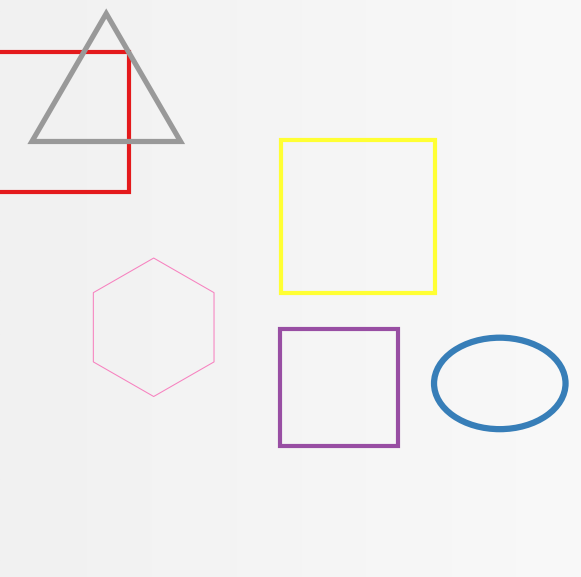[{"shape": "square", "thickness": 2, "radius": 0.61, "center": [0.101, 0.788]}, {"shape": "oval", "thickness": 3, "radius": 0.57, "center": [0.86, 0.335]}, {"shape": "square", "thickness": 2, "radius": 0.51, "center": [0.583, 0.327]}, {"shape": "square", "thickness": 2, "radius": 0.66, "center": [0.616, 0.625]}, {"shape": "hexagon", "thickness": 0.5, "radius": 0.6, "center": [0.264, 0.432]}, {"shape": "triangle", "thickness": 2.5, "radius": 0.74, "center": [0.183, 0.828]}]